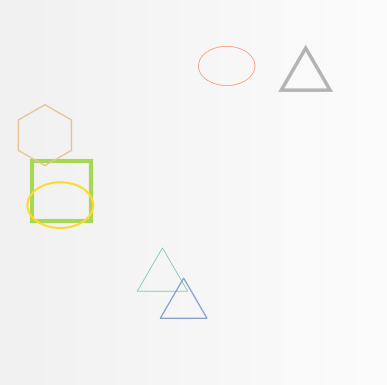[{"shape": "triangle", "thickness": 0.5, "radius": 0.38, "center": [0.419, 0.281]}, {"shape": "oval", "thickness": 0.5, "radius": 0.36, "center": [0.585, 0.829]}, {"shape": "triangle", "thickness": 1, "radius": 0.35, "center": [0.474, 0.208]}, {"shape": "square", "thickness": 3, "radius": 0.38, "center": [0.159, 0.504]}, {"shape": "oval", "thickness": 1.5, "radius": 0.42, "center": [0.156, 0.467]}, {"shape": "hexagon", "thickness": 1, "radius": 0.4, "center": [0.116, 0.649]}, {"shape": "triangle", "thickness": 2.5, "radius": 0.36, "center": [0.789, 0.802]}]